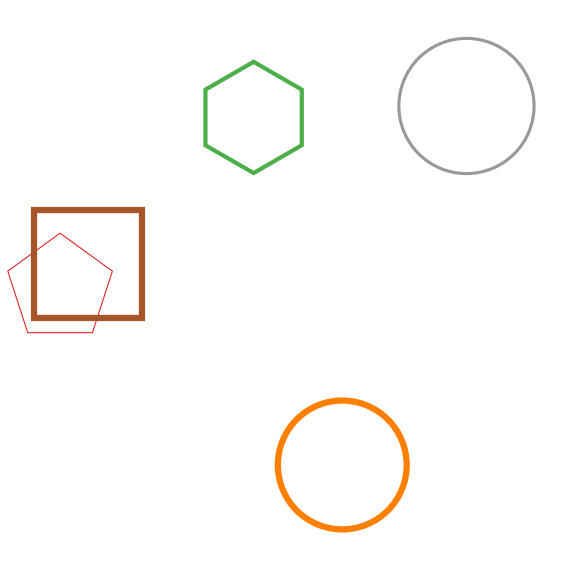[{"shape": "pentagon", "thickness": 0.5, "radius": 0.48, "center": [0.104, 0.5]}, {"shape": "hexagon", "thickness": 2, "radius": 0.48, "center": [0.439, 0.796]}, {"shape": "circle", "thickness": 3, "radius": 0.56, "center": [0.593, 0.194]}, {"shape": "square", "thickness": 3, "radius": 0.47, "center": [0.153, 0.541]}, {"shape": "circle", "thickness": 1.5, "radius": 0.59, "center": [0.808, 0.816]}]